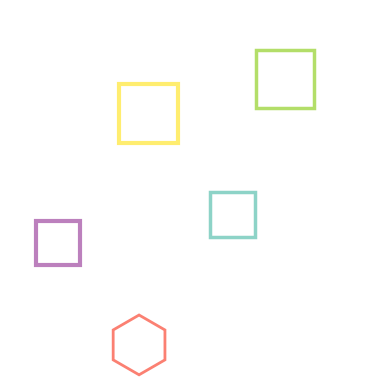[{"shape": "square", "thickness": 2.5, "radius": 0.3, "center": [0.604, 0.443]}, {"shape": "hexagon", "thickness": 2, "radius": 0.39, "center": [0.361, 0.104]}, {"shape": "square", "thickness": 2.5, "radius": 0.37, "center": [0.741, 0.794]}, {"shape": "square", "thickness": 3, "radius": 0.29, "center": [0.151, 0.369]}, {"shape": "square", "thickness": 3, "radius": 0.38, "center": [0.386, 0.705]}]